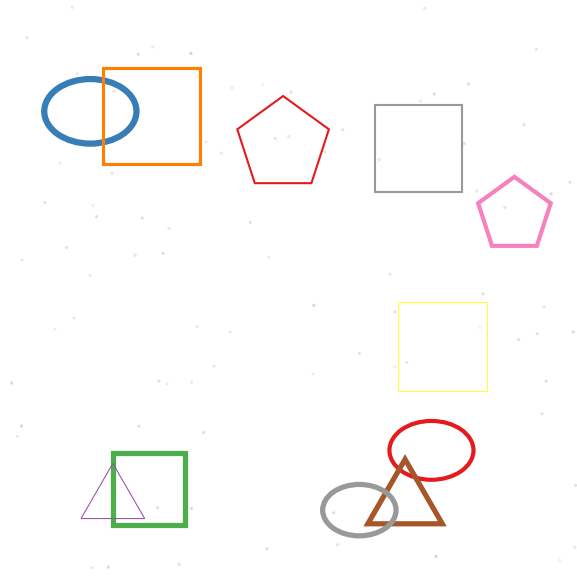[{"shape": "pentagon", "thickness": 1, "radius": 0.42, "center": [0.49, 0.749]}, {"shape": "oval", "thickness": 2, "radius": 0.36, "center": [0.747, 0.219]}, {"shape": "oval", "thickness": 3, "radius": 0.4, "center": [0.156, 0.806]}, {"shape": "square", "thickness": 2.5, "radius": 0.31, "center": [0.258, 0.152]}, {"shape": "triangle", "thickness": 0.5, "radius": 0.32, "center": [0.195, 0.133]}, {"shape": "square", "thickness": 1.5, "radius": 0.42, "center": [0.262, 0.798]}, {"shape": "square", "thickness": 0.5, "radius": 0.38, "center": [0.766, 0.399]}, {"shape": "triangle", "thickness": 2.5, "radius": 0.37, "center": [0.701, 0.129]}, {"shape": "pentagon", "thickness": 2, "radius": 0.33, "center": [0.891, 0.627]}, {"shape": "oval", "thickness": 2.5, "radius": 0.32, "center": [0.622, 0.116]}, {"shape": "square", "thickness": 1, "radius": 0.38, "center": [0.724, 0.743]}]